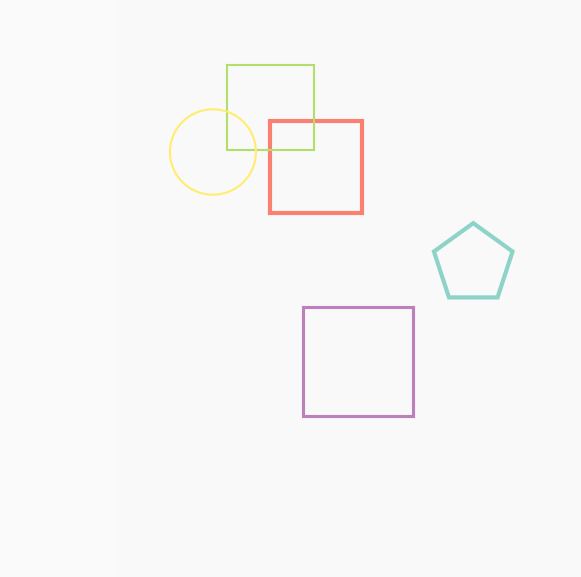[{"shape": "pentagon", "thickness": 2, "radius": 0.36, "center": [0.814, 0.542]}, {"shape": "square", "thickness": 2, "radius": 0.4, "center": [0.543, 0.709]}, {"shape": "square", "thickness": 1, "radius": 0.37, "center": [0.465, 0.813]}, {"shape": "square", "thickness": 1.5, "radius": 0.47, "center": [0.615, 0.373]}, {"shape": "circle", "thickness": 1, "radius": 0.37, "center": [0.366, 0.736]}]